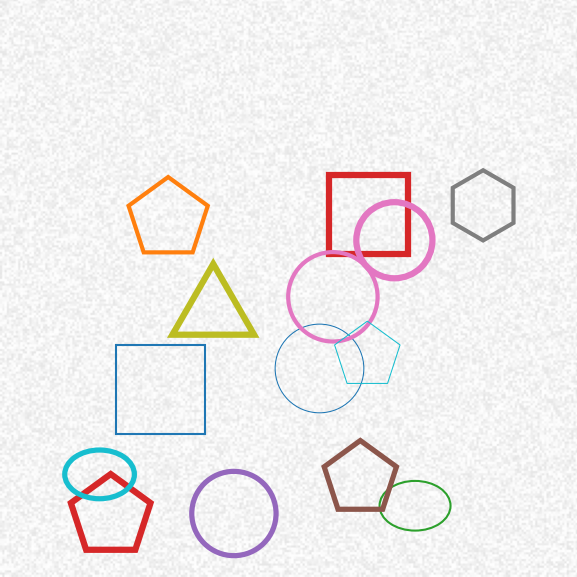[{"shape": "circle", "thickness": 0.5, "radius": 0.38, "center": [0.553, 0.361]}, {"shape": "square", "thickness": 1, "radius": 0.39, "center": [0.277, 0.325]}, {"shape": "pentagon", "thickness": 2, "radius": 0.36, "center": [0.291, 0.62]}, {"shape": "oval", "thickness": 1, "radius": 0.31, "center": [0.719, 0.123]}, {"shape": "pentagon", "thickness": 3, "radius": 0.36, "center": [0.192, 0.106]}, {"shape": "square", "thickness": 3, "radius": 0.34, "center": [0.637, 0.628]}, {"shape": "circle", "thickness": 2.5, "radius": 0.36, "center": [0.405, 0.11]}, {"shape": "pentagon", "thickness": 2.5, "radius": 0.33, "center": [0.624, 0.171]}, {"shape": "circle", "thickness": 3, "radius": 0.33, "center": [0.683, 0.583]}, {"shape": "circle", "thickness": 2, "radius": 0.39, "center": [0.576, 0.485]}, {"shape": "hexagon", "thickness": 2, "radius": 0.3, "center": [0.837, 0.644]}, {"shape": "triangle", "thickness": 3, "radius": 0.41, "center": [0.369, 0.46]}, {"shape": "oval", "thickness": 2.5, "radius": 0.3, "center": [0.172, 0.178]}, {"shape": "pentagon", "thickness": 0.5, "radius": 0.3, "center": [0.636, 0.383]}]